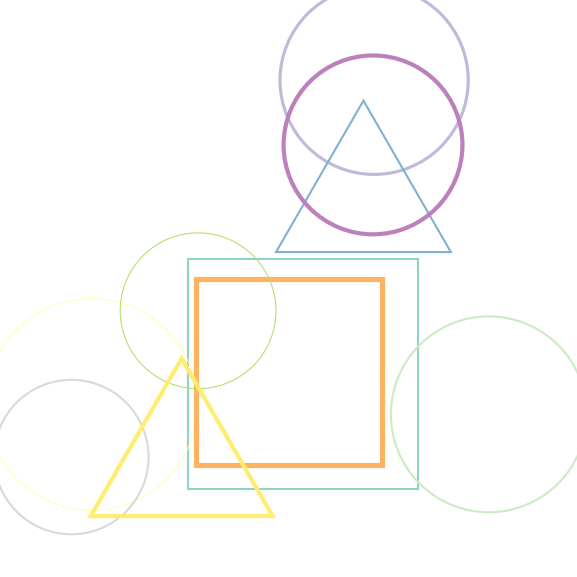[{"shape": "square", "thickness": 1, "radius": 1.0, "center": [0.524, 0.351]}, {"shape": "circle", "thickness": 0.5, "radius": 0.92, "center": [0.159, 0.299]}, {"shape": "circle", "thickness": 1.5, "radius": 0.81, "center": [0.648, 0.86]}, {"shape": "triangle", "thickness": 1, "radius": 0.87, "center": [0.629, 0.65]}, {"shape": "square", "thickness": 2.5, "radius": 0.8, "center": [0.5, 0.355]}, {"shape": "circle", "thickness": 0.5, "radius": 0.67, "center": [0.343, 0.461]}, {"shape": "circle", "thickness": 1, "radius": 0.67, "center": [0.124, 0.208]}, {"shape": "circle", "thickness": 2, "radius": 0.77, "center": [0.646, 0.748]}, {"shape": "circle", "thickness": 1, "radius": 0.85, "center": [0.846, 0.282]}, {"shape": "triangle", "thickness": 2, "radius": 0.91, "center": [0.315, 0.196]}]